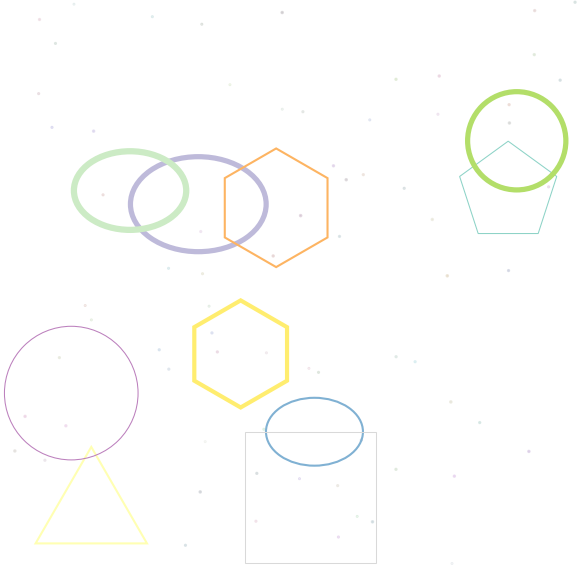[{"shape": "pentagon", "thickness": 0.5, "radius": 0.44, "center": [0.88, 0.666]}, {"shape": "triangle", "thickness": 1, "radius": 0.56, "center": [0.158, 0.114]}, {"shape": "oval", "thickness": 2.5, "radius": 0.59, "center": [0.343, 0.646]}, {"shape": "oval", "thickness": 1, "radius": 0.42, "center": [0.545, 0.252]}, {"shape": "hexagon", "thickness": 1, "radius": 0.51, "center": [0.478, 0.639]}, {"shape": "circle", "thickness": 2.5, "radius": 0.43, "center": [0.895, 0.755]}, {"shape": "square", "thickness": 0.5, "radius": 0.57, "center": [0.538, 0.138]}, {"shape": "circle", "thickness": 0.5, "radius": 0.58, "center": [0.123, 0.318]}, {"shape": "oval", "thickness": 3, "radius": 0.49, "center": [0.225, 0.669]}, {"shape": "hexagon", "thickness": 2, "radius": 0.46, "center": [0.417, 0.386]}]